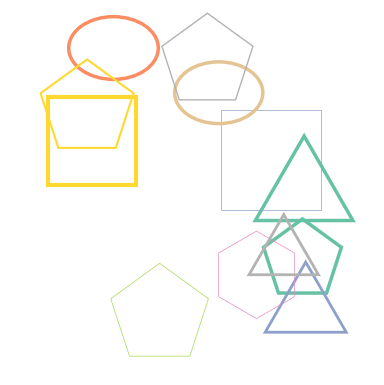[{"shape": "pentagon", "thickness": 2.5, "radius": 0.53, "center": [0.786, 0.325]}, {"shape": "triangle", "thickness": 2.5, "radius": 0.73, "center": [0.79, 0.5]}, {"shape": "oval", "thickness": 2.5, "radius": 0.58, "center": [0.295, 0.875]}, {"shape": "triangle", "thickness": 2, "radius": 0.61, "center": [0.794, 0.198]}, {"shape": "square", "thickness": 0.5, "radius": 0.65, "center": [0.703, 0.585]}, {"shape": "hexagon", "thickness": 0.5, "radius": 0.57, "center": [0.666, 0.286]}, {"shape": "pentagon", "thickness": 0.5, "radius": 0.67, "center": [0.415, 0.183]}, {"shape": "pentagon", "thickness": 1.5, "radius": 0.63, "center": [0.226, 0.719]}, {"shape": "square", "thickness": 3, "radius": 0.57, "center": [0.239, 0.633]}, {"shape": "oval", "thickness": 2.5, "radius": 0.57, "center": [0.568, 0.759]}, {"shape": "triangle", "thickness": 2, "radius": 0.52, "center": [0.737, 0.338]}, {"shape": "pentagon", "thickness": 1, "radius": 0.62, "center": [0.539, 0.841]}]